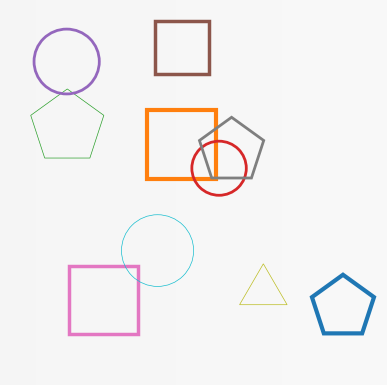[{"shape": "pentagon", "thickness": 3, "radius": 0.42, "center": [0.885, 0.202]}, {"shape": "square", "thickness": 3, "radius": 0.45, "center": [0.469, 0.626]}, {"shape": "pentagon", "thickness": 0.5, "radius": 0.5, "center": [0.174, 0.67]}, {"shape": "circle", "thickness": 2, "radius": 0.35, "center": [0.565, 0.563]}, {"shape": "circle", "thickness": 2, "radius": 0.42, "center": [0.172, 0.84]}, {"shape": "square", "thickness": 2.5, "radius": 0.34, "center": [0.47, 0.877]}, {"shape": "square", "thickness": 2.5, "radius": 0.44, "center": [0.267, 0.222]}, {"shape": "pentagon", "thickness": 2, "radius": 0.44, "center": [0.598, 0.608]}, {"shape": "triangle", "thickness": 0.5, "radius": 0.35, "center": [0.68, 0.244]}, {"shape": "circle", "thickness": 0.5, "radius": 0.47, "center": [0.407, 0.349]}]